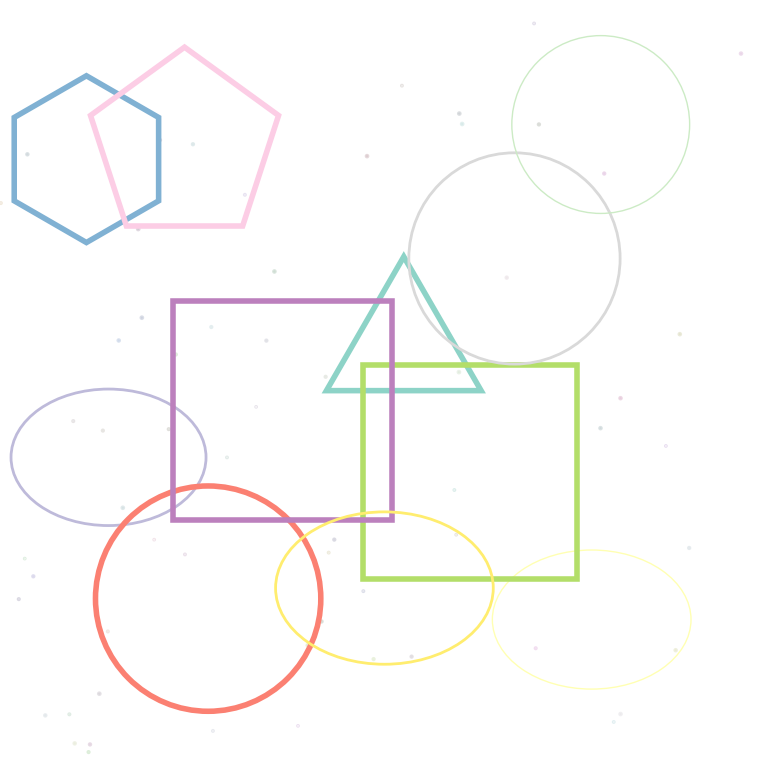[{"shape": "triangle", "thickness": 2, "radius": 0.58, "center": [0.524, 0.551]}, {"shape": "oval", "thickness": 0.5, "radius": 0.65, "center": [0.768, 0.195]}, {"shape": "oval", "thickness": 1, "radius": 0.63, "center": [0.141, 0.406]}, {"shape": "circle", "thickness": 2, "radius": 0.73, "center": [0.27, 0.223]}, {"shape": "hexagon", "thickness": 2, "radius": 0.54, "center": [0.112, 0.793]}, {"shape": "square", "thickness": 2, "radius": 0.69, "center": [0.61, 0.387]}, {"shape": "pentagon", "thickness": 2, "radius": 0.64, "center": [0.24, 0.81]}, {"shape": "circle", "thickness": 1, "radius": 0.69, "center": [0.668, 0.664]}, {"shape": "square", "thickness": 2, "radius": 0.71, "center": [0.367, 0.467]}, {"shape": "circle", "thickness": 0.5, "radius": 0.58, "center": [0.78, 0.838]}, {"shape": "oval", "thickness": 1, "radius": 0.71, "center": [0.499, 0.236]}]